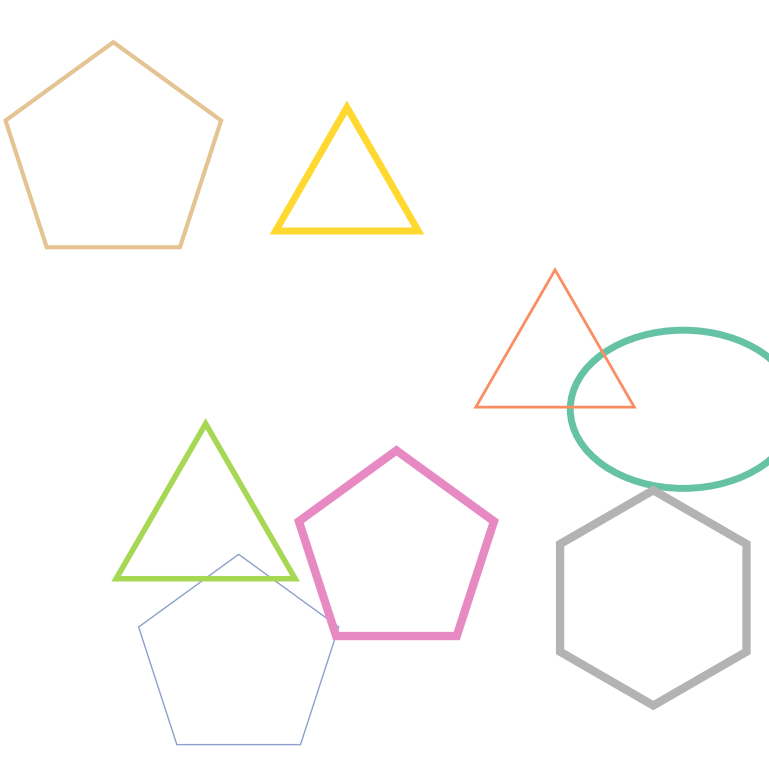[{"shape": "oval", "thickness": 2.5, "radius": 0.73, "center": [0.887, 0.468]}, {"shape": "triangle", "thickness": 1, "radius": 0.59, "center": [0.721, 0.531]}, {"shape": "pentagon", "thickness": 0.5, "radius": 0.68, "center": [0.31, 0.143]}, {"shape": "pentagon", "thickness": 3, "radius": 0.67, "center": [0.515, 0.282]}, {"shape": "triangle", "thickness": 2, "radius": 0.67, "center": [0.267, 0.315]}, {"shape": "triangle", "thickness": 2.5, "radius": 0.53, "center": [0.451, 0.753]}, {"shape": "pentagon", "thickness": 1.5, "radius": 0.74, "center": [0.147, 0.798]}, {"shape": "hexagon", "thickness": 3, "radius": 0.7, "center": [0.848, 0.224]}]